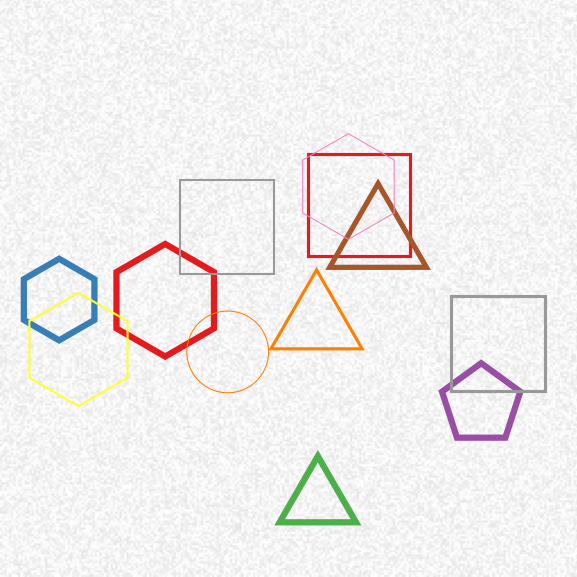[{"shape": "square", "thickness": 1.5, "radius": 0.44, "center": [0.622, 0.644]}, {"shape": "hexagon", "thickness": 3, "radius": 0.49, "center": [0.286, 0.479]}, {"shape": "hexagon", "thickness": 3, "radius": 0.35, "center": [0.102, 0.48]}, {"shape": "triangle", "thickness": 3, "radius": 0.38, "center": [0.55, 0.133]}, {"shape": "pentagon", "thickness": 3, "radius": 0.36, "center": [0.833, 0.299]}, {"shape": "triangle", "thickness": 1.5, "radius": 0.46, "center": [0.548, 0.441]}, {"shape": "circle", "thickness": 0.5, "radius": 0.35, "center": [0.394, 0.39]}, {"shape": "hexagon", "thickness": 1, "radius": 0.49, "center": [0.136, 0.394]}, {"shape": "triangle", "thickness": 2.5, "radius": 0.48, "center": [0.655, 0.585]}, {"shape": "hexagon", "thickness": 0.5, "radius": 0.46, "center": [0.603, 0.676]}, {"shape": "square", "thickness": 1.5, "radius": 0.41, "center": [0.862, 0.404]}, {"shape": "square", "thickness": 1, "radius": 0.41, "center": [0.392, 0.607]}]